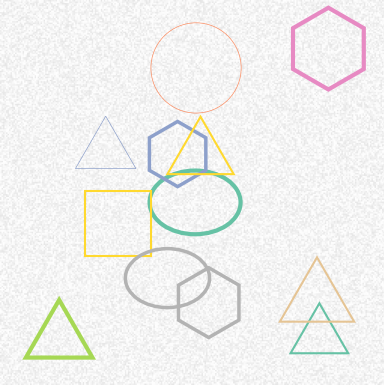[{"shape": "oval", "thickness": 3, "radius": 0.59, "center": [0.507, 0.474]}, {"shape": "triangle", "thickness": 1.5, "radius": 0.43, "center": [0.83, 0.126]}, {"shape": "circle", "thickness": 0.5, "radius": 0.59, "center": [0.509, 0.824]}, {"shape": "triangle", "thickness": 0.5, "radius": 0.45, "center": [0.275, 0.608]}, {"shape": "hexagon", "thickness": 2.5, "radius": 0.42, "center": [0.461, 0.6]}, {"shape": "hexagon", "thickness": 3, "radius": 0.53, "center": [0.853, 0.874]}, {"shape": "triangle", "thickness": 3, "radius": 0.5, "center": [0.154, 0.121]}, {"shape": "square", "thickness": 1.5, "radius": 0.43, "center": [0.306, 0.42]}, {"shape": "triangle", "thickness": 1.5, "radius": 0.5, "center": [0.521, 0.597]}, {"shape": "triangle", "thickness": 1.5, "radius": 0.56, "center": [0.823, 0.22]}, {"shape": "hexagon", "thickness": 2.5, "radius": 0.45, "center": [0.542, 0.214]}, {"shape": "oval", "thickness": 2.5, "radius": 0.55, "center": [0.435, 0.278]}]